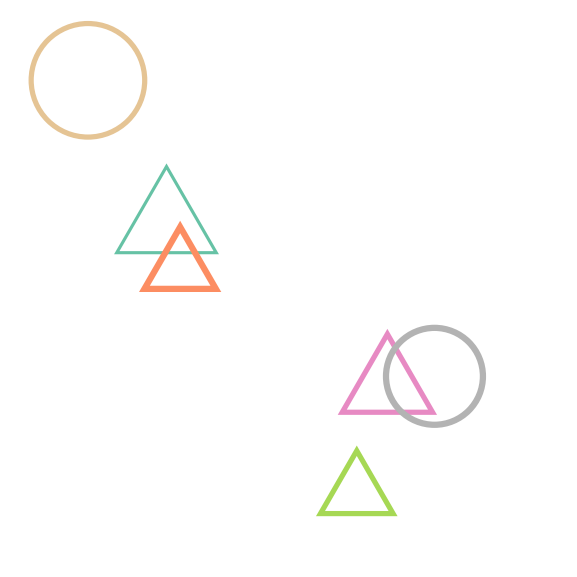[{"shape": "triangle", "thickness": 1.5, "radius": 0.5, "center": [0.288, 0.611]}, {"shape": "triangle", "thickness": 3, "radius": 0.36, "center": [0.312, 0.535]}, {"shape": "triangle", "thickness": 2.5, "radius": 0.45, "center": [0.671, 0.33]}, {"shape": "triangle", "thickness": 2.5, "radius": 0.36, "center": [0.618, 0.146]}, {"shape": "circle", "thickness": 2.5, "radius": 0.49, "center": [0.152, 0.86]}, {"shape": "circle", "thickness": 3, "radius": 0.42, "center": [0.752, 0.348]}]